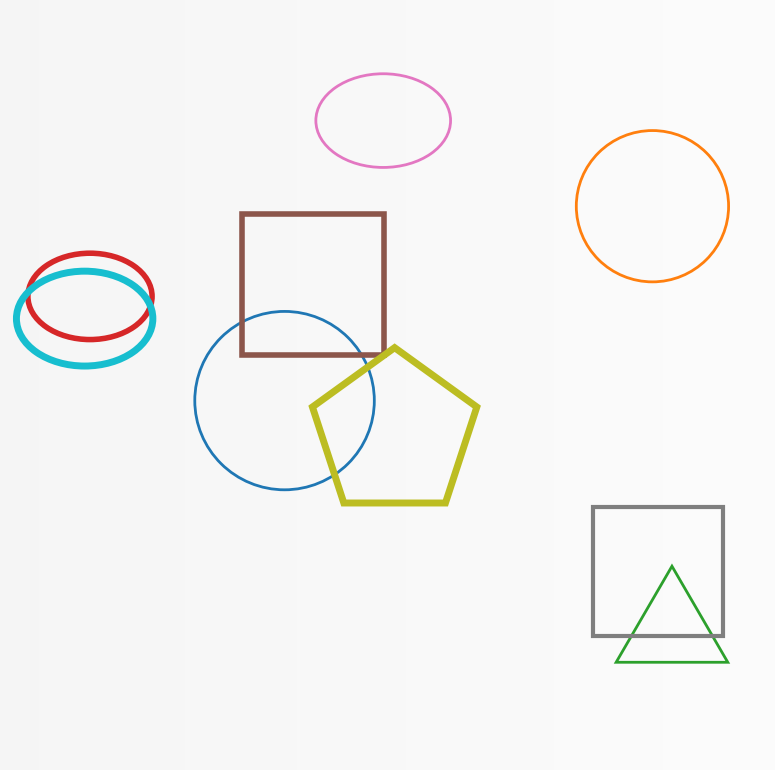[{"shape": "circle", "thickness": 1, "radius": 0.58, "center": [0.367, 0.48]}, {"shape": "circle", "thickness": 1, "radius": 0.49, "center": [0.842, 0.732]}, {"shape": "triangle", "thickness": 1, "radius": 0.42, "center": [0.867, 0.181]}, {"shape": "oval", "thickness": 2, "radius": 0.4, "center": [0.116, 0.615]}, {"shape": "square", "thickness": 2, "radius": 0.46, "center": [0.403, 0.631]}, {"shape": "oval", "thickness": 1, "radius": 0.43, "center": [0.494, 0.843]}, {"shape": "square", "thickness": 1.5, "radius": 0.42, "center": [0.849, 0.258]}, {"shape": "pentagon", "thickness": 2.5, "radius": 0.56, "center": [0.509, 0.437]}, {"shape": "oval", "thickness": 2.5, "radius": 0.44, "center": [0.109, 0.586]}]